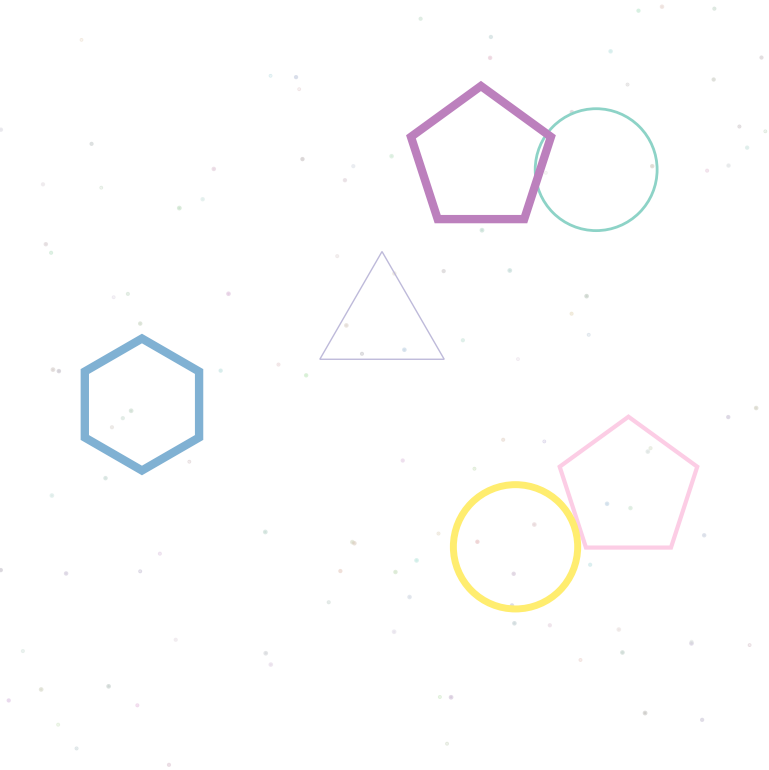[{"shape": "circle", "thickness": 1, "radius": 0.4, "center": [0.774, 0.78]}, {"shape": "triangle", "thickness": 0.5, "radius": 0.47, "center": [0.496, 0.58]}, {"shape": "hexagon", "thickness": 3, "radius": 0.43, "center": [0.184, 0.475]}, {"shape": "pentagon", "thickness": 1.5, "radius": 0.47, "center": [0.816, 0.365]}, {"shape": "pentagon", "thickness": 3, "radius": 0.48, "center": [0.625, 0.793]}, {"shape": "circle", "thickness": 2.5, "radius": 0.4, "center": [0.67, 0.29]}]